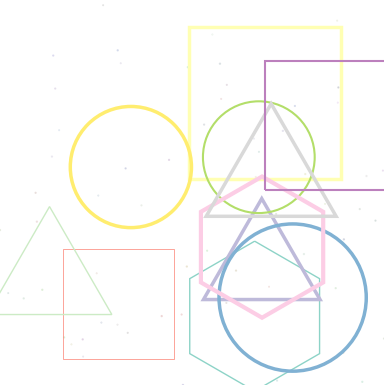[{"shape": "hexagon", "thickness": 1, "radius": 0.97, "center": [0.661, 0.179]}, {"shape": "square", "thickness": 2.5, "radius": 0.99, "center": [0.689, 0.733]}, {"shape": "triangle", "thickness": 2.5, "radius": 0.87, "center": [0.68, 0.309]}, {"shape": "square", "thickness": 0.5, "radius": 0.72, "center": [0.308, 0.211]}, {"shape": "circle", "thickness": 2.5, "radius": 0.96, "center": [0.76, 0.227]}, {"shape": "circle", "thickness": 1.5, "radius": 0.73, "center": [0.672, 0.592]}, {"shape": "hexagon", "thickness": 3, "radius": 0.92, "center": [0.681, 0.358]}, {"shape": "triangle", "thickness": 2.5, "radius": 0.97, "center": [0.704, 0.536]}, {"shape": "square", "thickness": 1.5, "radius": 0.84, "center": [0.858, 0.674]}, {"shape": "triangle", "thickness": 1, "radius": 0.93, "center": [0.129, 0.276]}, {"shape": "circle", "thickness": 2.5, "radius": 0.79, "center": [0.34, 0.566]}]